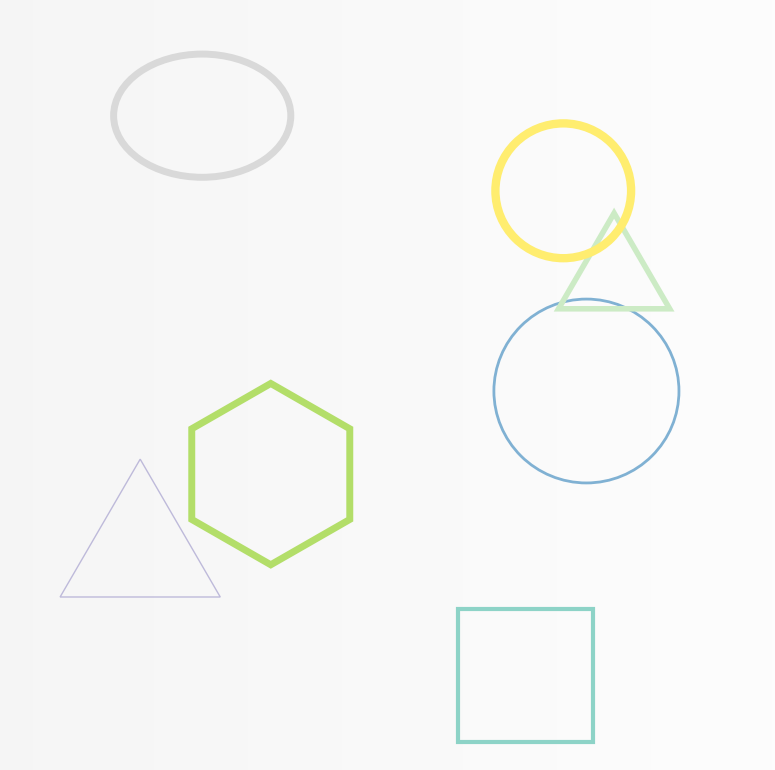[{"shape": "square", "thickness": 1.5, "radius": 0.43, "center": [0.678, 0.123]}, {"shape": "triangle", "thickness": 0.5, "radius": 0.6, "center": [0.181, 0.284]}, {"shape": "circle", "thickness": 1, "radius": 0.6, "center": [0.757, 0.492]}, {"shape": "hexagon", "thickness": 2.5, "radius": 0.59, "center": [0.349, 0.384]}, {"shape": "oval", "thickness": 2.5, "radius": 0.57, "center": [0.261, 0.85]}, {"shape": "triangle", "thickness": 2, "radius": 0.41, "center": [0.792, 0.64]}, {"shape": "circle", "thickness": 3, "radius": 0.44, "center": [0.727, 0.752]}]